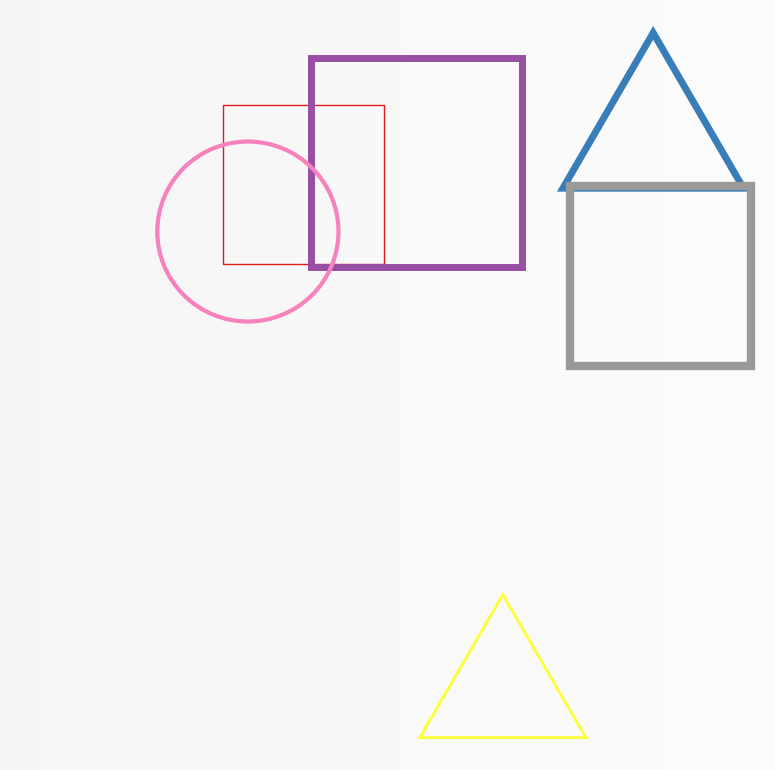[{"shape": "square", "thickness": 0.5, "radius": 0.52, "center": [0.392, 0.761]}, {"shape": "triangle", "thickness": 2.5, "radius": 0.67, "center": [0.843, 0.823]}, {"shape": "square", "thickness": 2.5, "radius": 0.68, "center": [0.537, 0.789]}, {"shape": "triangle", "thickness": 1, "radius": 0.62, "center": [0.649, 0.104]}, {"shape": "circle", "thickness": 1.5, "radius": 0.58, "center": [0.32, 0.699]}, {"shape": "square", "thickness": 3, "radius": 0.59, "center": [0.852, 0.641]}]